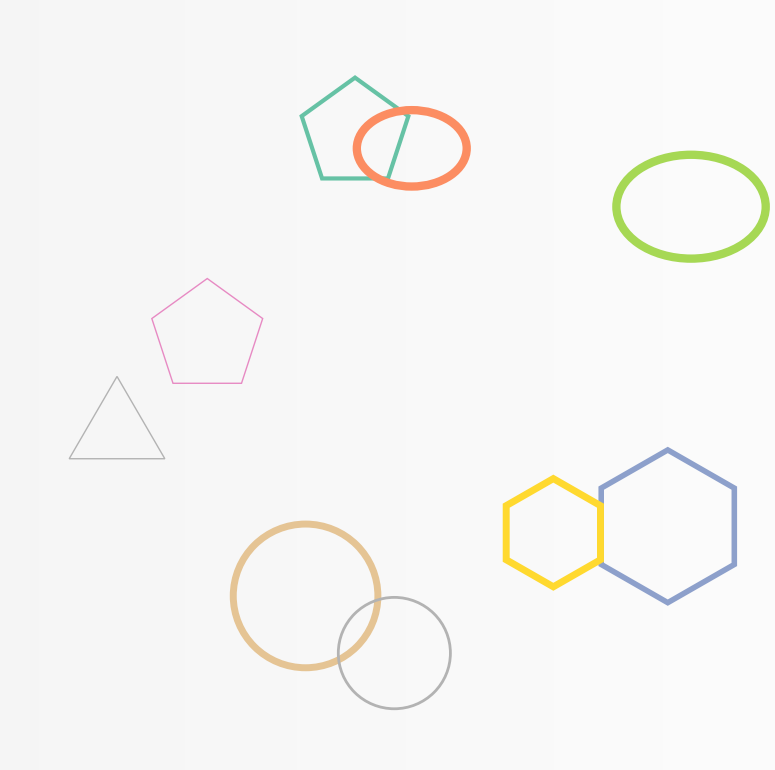[{"shape": "pentagon", "thickness": 1.5, "radius": 0.36, "center": [0.458, 0.827]}, {"shape": "oval", "thickness": 3, "radius": 0.35, "center": [0.531, 0.807]}, {"shape": "hexagon", "thickness": 2, "radius": 0.5, "center": [0.862, 0.316]}, {"shape": "pentagon", "thickness": 0.5, "radius": 0.38, "center": [0.267, 0.563]}, {"shape": "oval", "thickness": 3, "radius": 0.48, "center": [0.892, 0.732]}, {"shape": "hexagon", "thickness": 2.5, "radius": 0.35, "center": [0.714, 0.308]}, {"shape": "circle", "thickness": 2.5, "radius": 0.47, "center": [0.394, 0.226]}, {"shape": "circle", "thickness": 1, "radius": 0.36, "center": [0.509, 0.152]}, {"shape": "triangle", "thickness": 0.5, "radius": 0.36, "center": [0.151, 0.44]}]